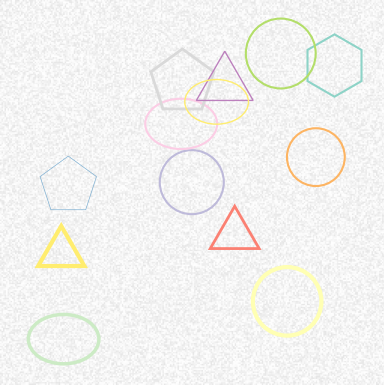[{"shape": "hexagon", "thickness": 1.5, "radius": 0.4, "center": [0.869, 0.83]}, {"shape": "circle", "thickness": 3, "radius": 0.45, "center": [0.746, 0.217]}, {"shape": "circle", "thickness": 1.5, "radius": 0.42, "center": [0.498, 0.527]}, {"shape": "triangle", "thickness": 2, "radius": 0.37, "center": [0.61, 0.391]}, {"shape": "pentagon", "thickness": 0.5, "radius": 0.38, "center": [0.177, 0.518]}, {"shape": "circle", "thickness": 1.5, "radius": 0.38, "center": [0.82, 0.592]}, {"shape": "circle", "thickness": 1.5, "radius": 0.45, "center": [0.729, 0.861]}, {"shape": "oval", "thickness": 1.5, "radius": 0.47, "center": [0.471, 0.678]}, {"shape": "pentagon", "thickness": 2, "radius": 0.43, "center": [0.474, 0.787]}, {"shape": "triangle", "thickness": 1, "radius": 0.43, "center": [0.584, 0.782]}, {"shape": "oval", "thickness": 2.5, "radius": 0.46, "center": [0.165, 0.119]}, {"shape": "triangle", "thickness": 3, "radius": 0.35, "center": [0.159, 0.344]}, {"shape": "oval", "thickness": 1, "radius": 0.41, "center": [0.563, 0.735]}]